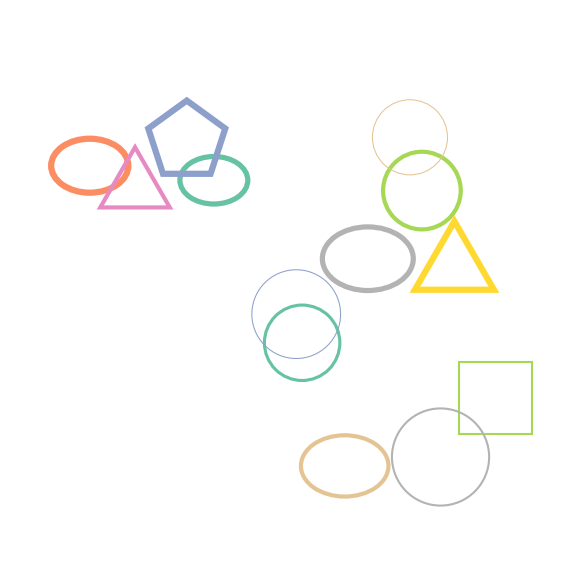[{"shape": "oval", "thickness": 2.5, "radius": 0.29, "center": [0.37, 0.687]}, {"shape": "circle", "thickness": 1.5, "radius": 0.33, "center": [0.523, 0.406]}, {"shape": "oval", "thickness": 3, "radius": 0.33, "center": [0.155, 0.712]}, {"shape": "pentagon", "thickness": 3, "radius": 0.35, "center": [0.323, 0.755]}, {"shape": "circle", "thickness": 0.5, "radius": 0.38, "center": [0.513, 0.455]}, {"shape": "triangle", "thickness": 2, "radius": 0.35, "center": [0.234, 0.675]}, {"shape": "circle", "thickness": 2, "radius": 0.34, "center": [0.731, 0.669]}, {"shape": "square", "thickness": 1, "radius": 0.31, "center": [0.858, 0.31]}, {"shape": "triangle", "thickness": 3, "radius": 0.39, "center": [0.787, 0.537]}, {"shape": "oval", "thickness": 2, "radius": 0.38, "center": [0.597, 0.192]}, {"shape": "circle", "thickness": 0.5, "radius": 0.33, "center": [0.71, 0.761]}, {"shape": "circle", "thickness": 1, "radius": 0.42, "center": [0.763, 0.208]}, {"shape": "oval", "thickness": 2.5, "radius": 0.39, "center": [0.637, 0.551]}]